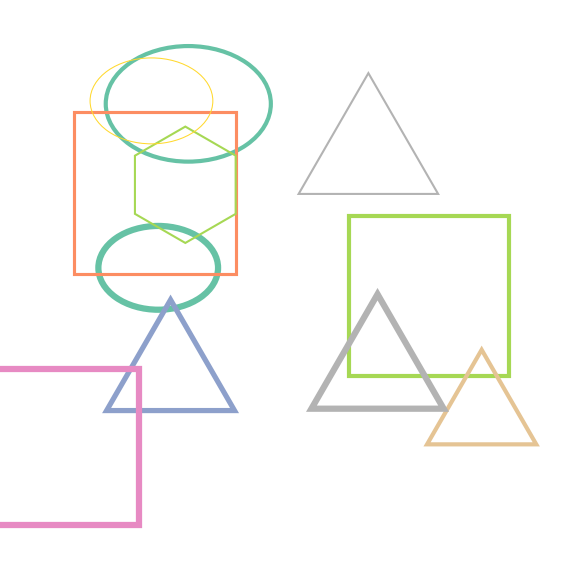[{"shape": "oval", "thickness": 2, "radius": 0.71, "center": [0.326, 0.819]}, {"shape": "oval", "thickness": 3, "radius": 0.52, "center": [0.274, 0.535]}, {"shape": "square", "thickness": 1.5, "radius": 0.7, "center": [0.269, 0.664]}, {"shape": "triangle", "thickness": 2.5, "radius": 0.64, "center": [0.295, 0.352]}, {"shape": "square", "thickness": 3, "radius": 0.68, "center": [0.105, 0.225]}, {"shape": "square", "thickness": 2, "radius": 0.69, "center": [0.742, 0.487]}, {"shape": "hexagon", "thickness": 1, "radius": 0.5, "center": [0.321, 0.679]}, {"shape": "oval", "thickness": 0.5, "radius": 0.53, "center": [0.262, 0.824]}, {"shape": "triangle", "thickness": 2, "radius": 0.55, "center": [0.834, 0.284]}, {"shape": "triangle", "thickness": 3, "radius": 0.66, "center": [0.654, 0.358]}, {"shape": "triangle", "thickness": 1, "radius": 0.7, "center": [0.638, 0.733]}]